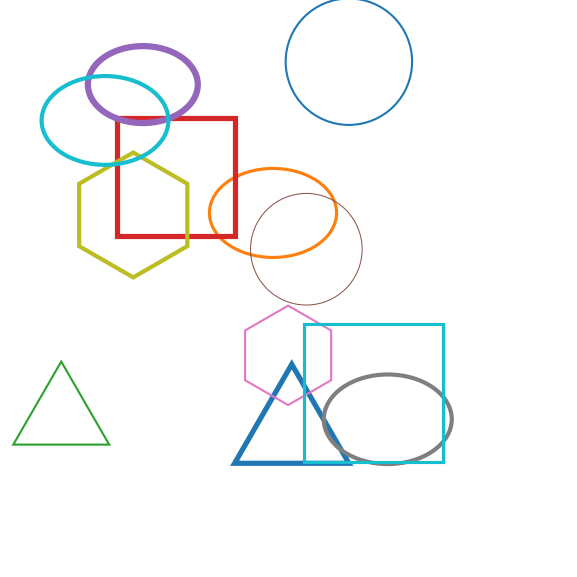[{"shape": "triangle", "thickness": 2.5, "radius": 0.57, "center": [0.505, 0.254]}, {"shape": "circle", "thickness": 1, "radius": 0.55, "center": [0.604, 0.892]}, {"shape": "oval", "thickness": 1.5, "radius": 0.55, "center": [0.473, 0.63]}, {"shape": "triangle", "thickness": 1, "radius": 0.48, "center": [0.106, 0.277]}, {"shape": "square", "thickness": 2.5, "radius": 0.51, "center": [0.304, 0.692]}, {"shape": "oval", "thickness": 3, "radius": 0.48, "center": [0.247, 0.853]}, {"shape": "circle", "thickness": 0.5, "radius": 0.48, "center": [0.53, 0.568]}, {"shape": "hexagon", "thickness": 1, "radius": 0.43, "center": [0.499, 0.384]}, {"shape": "oval", "thickness": 2, "radius": 0.55, "center": [0.671, 0.273]}, {"shape": "hexagon", "thickness": 2, "radius": 0.54, "center": [0.231, 0.627]}, {"shape": "square", "thickness": 1.5, "radius": 0.6, "center": [0.647, 0.319]}, {"shape": "oval", "thickness": 2, "radius": 0.55, "center": [0.182, 0.791]}]